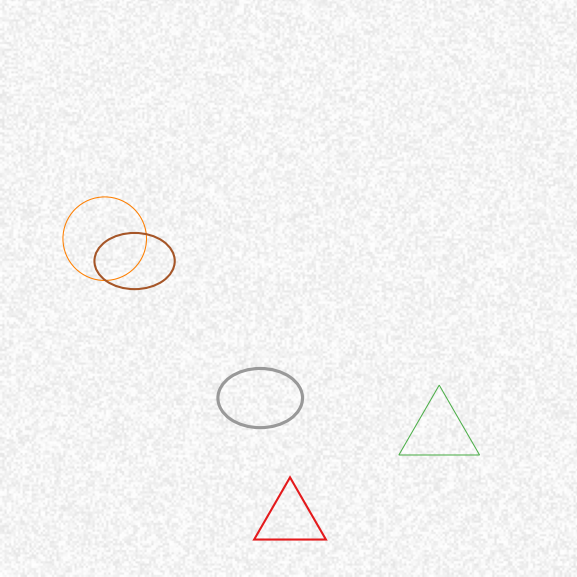[{"shape": "triangle", "thickness": 1, "radius": 0.36, "center": [0.502, 0.101]}, {"shape": "triangle", "thickness": 0.5, "radius": 0.4, "center": [0.761, 0.252]}, {"shape": "circle", "thickness": 0.5, "radius": 0.36, "center": [0.181, 0.586]}, {"shape": "oval", "thickness": 1, "radius": 0.35, "center": [0.233, 0.547]}, {"shape": "oval", "thickness": 1.5, "radius": 0.37, "center": [0.451, 0.31]}]